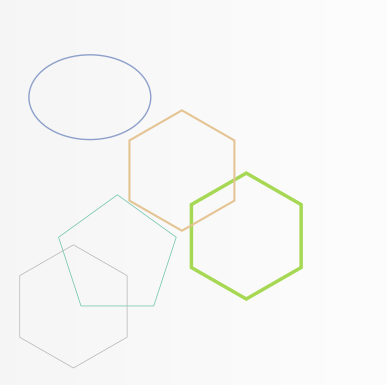[{"shape": "pentagon", "thickness": 0.5, "radius": 0.8, "center": [0.303, 0.334]}, {"shape": "oval", "thickness": 1, "radius": 0.79, "center": [0.232, 0.748]}, {"shape": "hexagon", "thickness": 2.5, "radius": 0.82, "center": [0.636, 0.387]}, {"shape": "hexagon", "thickness": 1.5, "radius": 0.78, "center": [0.469, 0.557]}, {"shape": "hexagon", "thickness": 0.5, "radius": 0.8, "center": [0.189, 0.204]}]